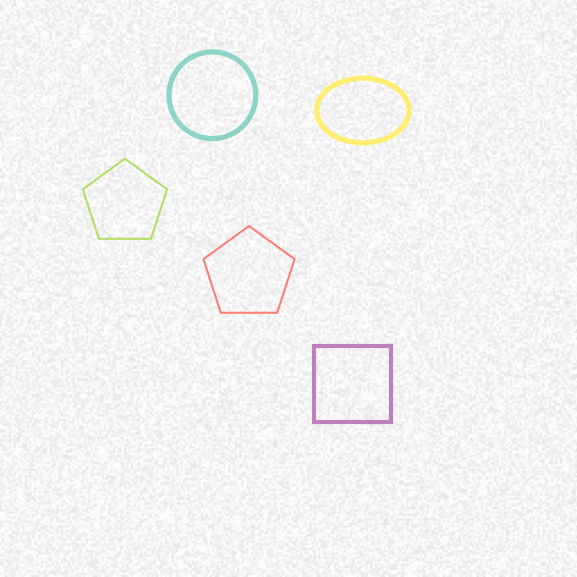[{"shape": "circle", "thickness": 2.5, "radius": 0.38, "center": [0.368, 0.834]}, {"shape": "pentagon", "thickness": 1, "radius": 0.42, "center": [0.431, 0.525]}, {"shape": "pentagon", "thickness": 1, "radius": 0.38, "center": [0.216, 0.648]}, {"shape": "square", "thickness": 2, "radius": 0.33, "center": [0.61, 0.334]}, {"shape": "oval", "thickness": 2.5, "radius": 0.4, "center": [0.628, 0.808]}]